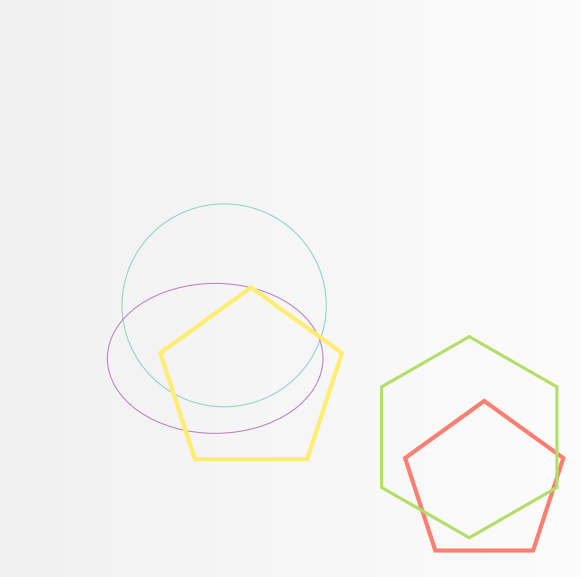[{"shape": "circle", "thickness": 0.5, "radius": 0.88, "center": [0.386, 0.47]}, {"shape": "pentagon", "thickness": 2, "radius": 0.72, "center": [0.833, 0.162]}, {"shape": "hexagon", "thickness": 1.5, "radius": 0.87, "center": [0.807, 0.242]}, {"shape": "oval", "thickness": 0.5, "radius": 0.93, "center": [0.37, 0.379]}, {"shape": "pentagon", "thickness": 2, "radius": 0.82, "center": [0.432, 0.337]}]